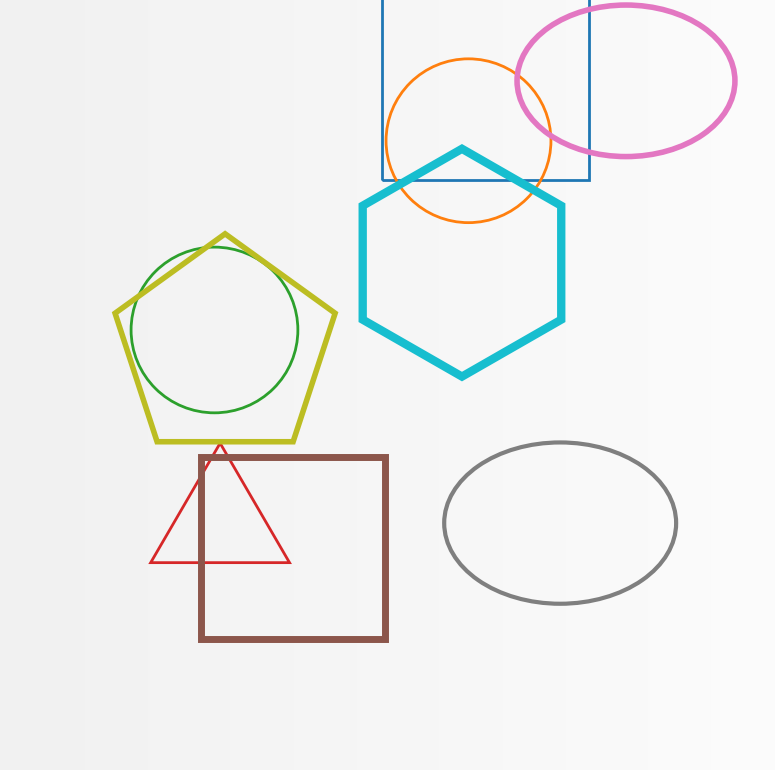[{"shape": "square", "thickness": 1, "radius": 0.67, "center": [0.627, 0.899]}, {"shape": "circle", "thickness": 1, "radius": 0.53, "center": [0.605, 0.817]}, {"shape": "circle", "thickness": 1, "radius": 0.54, "center": [0.277, 0.571]}, {"shape": "triangle", "thickness": 1, "radius": 0.52, "center": [0.284, 0.321]}, {"shape": "square", "thickness": 2.5, "radius": 0.59, "center": [0.378, 0.288]}, {"shape": "oval", "thickness": 2, "radius": 0.7, "center": [0.808, 0.895]}, {"shape": "oval", "thickness": 1.5, "radius": 0.75, "center": [0.723, 0.321]}, {"shape": "pentagon", "thickness": 2, "radius": 0.75, "center": [0.29, 0.547]}, {"shape": "hexagon", "thickness": 3, "radius": 0.74, "center": [0.596, 0.659]}]